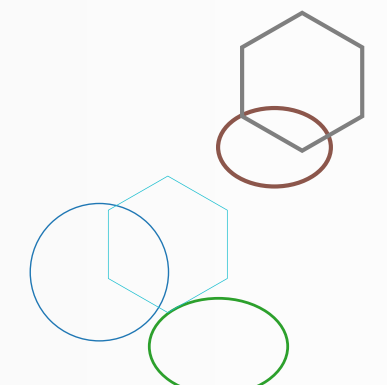[{"shape": "circle", "thickness": 1, "radius": 0.89, "center": [0.256, 0.293]}, {"shape": "oval", "thickness": 2, "radius": 0.89, "center": [0.564, 0.1]}, {"shape": "oval", "thickness": 3, "radius": 0.73, "center": [0.708, 0.618]}, {"shape": "hexagon", "thickness": 3, "radius": 0.89, "center": [0.78, 0.788]}, {"shape": "hexagon", "thickness": 0.5, "radius": 0.89, "center": [0.433, 0.365]}]